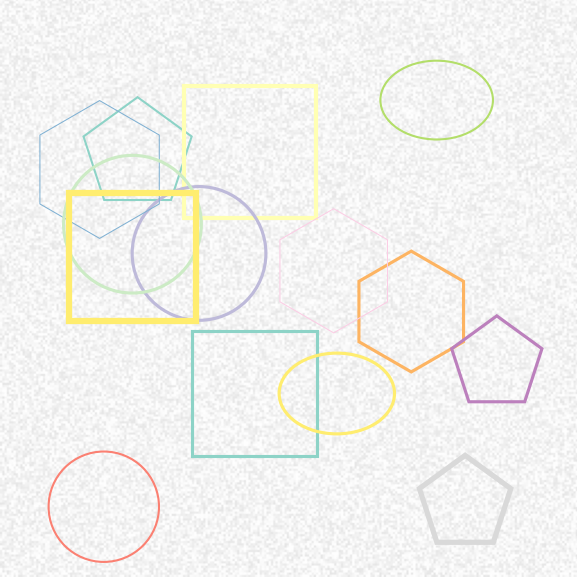[{"shape": "square", "thickness": 1.5, "radius": 0.54, "center": [0.44, 0.317]}, {"shape": "pentagon", "thickness": 1, "radius": 0.49, "center": [0.238, 0.732]}, {"shape": "square", "thickness": 2, "radius": 0.57, "center": [0.434, 0.735]}, {"shape": "circle", "thickness": 1.5, "radius": 0.58, "center": [0.345, 0.56]}, {"shape": "circle", "thickness": 1, "radius": 0.48, "center": [0.18, 0.122]}, {"shape": "hexagon", "thickness": 0.5, "radius": 0.6, "center": [0.172, 0.706]}, {"shape": "hexagon", "thickness": 1.5, "radius": 0.52, "center": [0.712, 0.46]}, {"shape": "oval", "thickness": 1, "radius": 0.49, "center": [0.756, 0.826]}, {"shape": "hexagon", "thickness": 0.5, "radius": 0.54, "center": [0.578, 0.53]}, {"shape": "pentagon", "thickness": 2.5, "radius": 0.42, "center": [0.805, 0.127]}, {"shape": "pentagon", "thickness": 1.5, "radius": 0.41, "center": [0.86, 0.37]}, {"shape": "circle", "thickness": 1.5, "radius": 0.6, "center": [0.229, 0.611]}, {"shape": "oval", "thickness": 1.5, "radius": 0.5, "center": [0.583, 0.318]}, {"shape": "square", "thickness": 3, "radius": 0.55, "center": [0.23, 0.554]}]